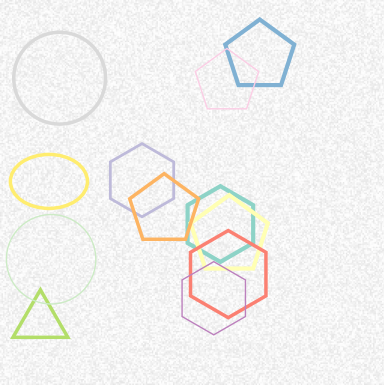[{"shape": "hexagon", "thickness": 3, "radius": 0.49, "center": [0.572, 0.418]}, {"shape": "pentagon", "thickness": 3, "radius": 0.53, "center": [0.595, 0.388]}, {"shape": "hexagon", "thickness": 2, "radius": 0.48, "center": [0.369, 0.532]}, {"shape": "hexagon", "thickness": 2.5, "radius": 0.57, "center": [0.593, 0.288]}, {"shape": "pentagon", "thickness": 3, "radius": 0.47, "center": [0.675, 0.855]}, {"shape": "pentagon", "thickness": 2.5, "radius": 0.47, "center": [0.426, 0.455]}, {"shape": "triangle", "thickness": 2.5, "radius": 0.41, "center": [0.105, 0.165]}, {"shape": "pentagon", "thickness": 1, "radius": 0.43, "center": [0.59, 0.787]}, {"shape": "circle", "thickness": 2.5, "radius": 0.6, "center": [0.155, 0.797]}, {"shape": "hexagon", "thickness": 1, "radius": 0.48, "center": [0.555, 0.225]}, {"shape": "circle", "thickness": 1, "radius": 0.58, "center": [0.133, 0.327]}, {"shape": "oval", "thickness": 2.5, "radius": 0.5, "center": [0.127, 0.529]}]